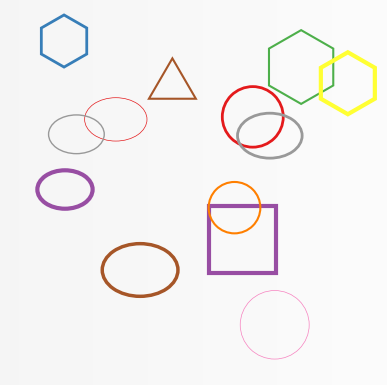[{"shape": "circle", "thickness": 2, "radius": 0.39, "center": [0.652, 0.696]}, {"shape": "oval", "thickness": 0.5, "radius": 0.4, "center": [0.299, 0.69]}, {"shape": "hexagon", "thickness": 2, "radius": 0.34, "center": [0.165, 0.893]}, {"shape": "hexagon", "thickness": 1.5, "radius": 0.48, "center": [0.777, 0.826]}, {"shape": "square", "thickness": 3, "radius": 0.43, "center": [0.626, 0.379]}, {"shape": "oval", "thickness": 3, "radius": 0.36, "center": [0.168, 0.508]}, {"shape": "circle", "thickness": 1.5, "radius": 0.33, "center": [0.605, 0.461]}, {"shape": "hexagon", "thickness": 3, "radius": 0.4, "center": [0.898, 0.784]}, {"shape": "triangle", "thickness": 1.5, "radius": 0.35, "center": [0.445, 0.779]}, {"shape": "oval", "thickness": 2.5, "radius": 0.49, "center": [0.362, 0.299]}, {"shape": "circle", "thickness": 0.5, "radius": 0.44, "center": [0.709, 0.156]}, {"shape": "oval", "thickness": 1, "radius": 0.36, "center": [0.197, 0.651]}, {"shape": "oval", "thickness": 2, "radius": 0.42, "center": [0.696, 0.648]}]